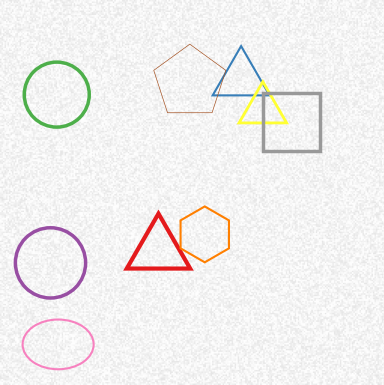[{"shape": "triangle", "thickness": 3, "radius": 0.48, "center": [0.412, 0.35]}, {"shape": "triangle", "thickness": 1.5, "radius": 0.43, "center": [0.626, 0.795]}, {"shape": "circle", "thickness": 2.5, "radius": 0.42, "center": [0.147, 0.754]}, {"shape": "circle", "thickness": 2.5, "radius": 0.46, "center": [0.131, 0.317]}, {"shape": "hexagon", "thickness": 1.5, "radius": 0.36, "center": [0.532, 0.391]}, {"shape": "triangle", "thickness": 2, "radius": 0.36, "center": [0.683, 0.716]}, {"shape": "pentagon", "thickness": 0.5, "radius": 0.49, "center": [0.493, 0.787]}, {"shape": "oval", "thickness": 1.5, "radius": 0.46, "center": [0.151, 0.105]}, {"shape": "square", "thickness": 2.5, "radius": 0.37, "center": [0.758, 0.683]}]